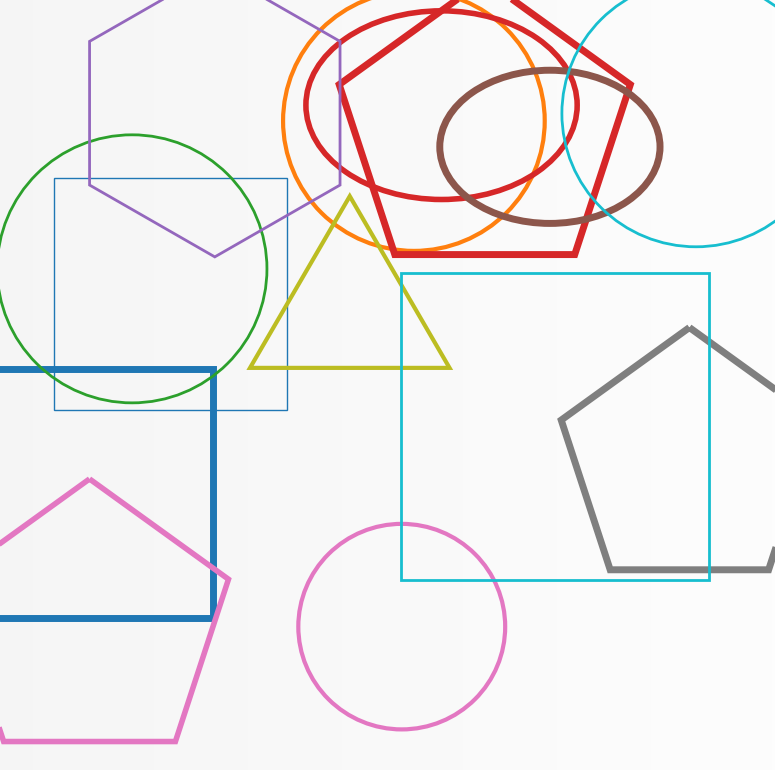[{"shape": "square", "thickness": 0.5, "radius": 0.75, "center": [0.22, 0.618]}, {"shape": "square", "thickness": 2.5, "radius": 0.81, "center": [0.113, 0.36]}, {"shape": "circle", "thickness": 1.5, "radius": 0.84, "center": [0.534, 0.843]}, {"shape": "circle", "thickness": 1, "radius": 0.87, "center": [0.17, 0.651]}, {"shape": "oval", "thickness": 2, "radius": 0.88, "center": [0.57, 0.863]}, {"shape": "pentagon", "thickness": 2.5, "radius": 0.99, "center": [0.625, 0.829]}, {"shape": "hexagon", "thickness": 1, "radius": 0.93, "center": [0.277, 0.853]}, {"shape": "oval", "thickness": 2.5, "radius": 0.71, "center": [0.71, 0.809]}, {"shape": "circle", "thickness": 1.5, "radius": 0.67, "center": [0.518, 0.186]}, {"shape": "pentagon", "thickness": 2, "radius": 0.94, "center": [0.116, 0.189]}, {"shape": "pentagon", "thickness": 2.5, "radius": 0.87, "center": [0.89, 0.401]}, {"shape": "triangle", "thickness": 1.5, "radius": 0.74, "center": [0.451, 0.597]}, {"shape": "square", "thickness": 1, "radius": 1.0, "center": [0.716, 0.446]}, {"shape": "circle", "thickness": 1, "radius": 0.87, "center": [0.898, 0.853]}]